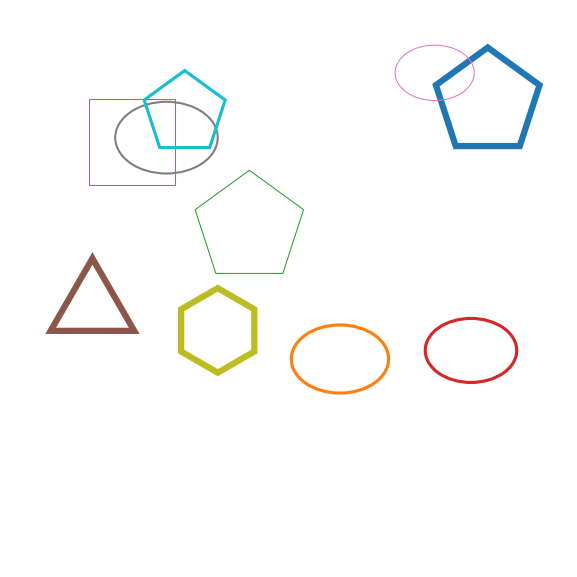[{"shape": "pentagon", "thickness": 3, "radius": 0.47, "center": [0.845, 0.823]}, {"shape": "oval", "thickness": 1.5, "radius": 0.42, "center": [0.589, 0.377]}, {"shape": "pentagon", "thickness": 0.5, "radius": 0.49, "center": [0.432, 0.606]}, {"shape": "oval", "thickness": 1.5, "radius": 0.4, "center": [0.816, 0.392]}, {"shape": "square", "thickness": 0.5, "radius": 0.37, "center": [0.228, 0.754]}, {"shape": "triangle", "thickness": 3, "radius": 0.42, "center": [0.16, 0.468]}, {"shape": "oval", "thickness": 0.5, "radius": 0.34, "center": [0.753, 0.873]}, {"shape": "oval", "thickness": 1, "radius": 0.44, "center": [0.288, 0.761]}, {"shape": "hexagon", "thickness": 3, "radius": 0.37, "center": [0.377, 0.427]}, {"shape": "pentagon", "thickness": 1.5, "radius": 0.37, "center": [0.32, 0.803]}]